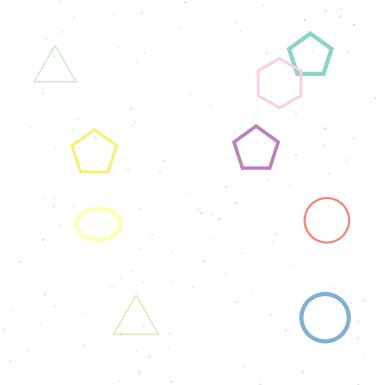[{"shape": "pentagon", "thickness": 3, "radius": 0.29, "center": [0.806, 0.855]}, {"shape": "oval", "thickness": 3, "radius": 0.29, "center": [0.256, 0.418]}, {"shape": "circle", "thickness": 1.5, "radius": 0.29, "center": [0.849, 0.428]}, {"shape": "circle", "thickness": 3, "radius": 0.31, "center": [0.844, 0.175]}, {"shape": "triangle", "thickness": 0.5, "radius": 0.34, "center": [0.353, 0.166]}, {"shape": "hexagon", "thickness": 2, "radius": 0.32, "center": [0.726, 0.784]}, {"shape": "pentagon", "thickness": 2.5, "radius": 0.3, "center": [0.665, 0.612]}, {"shape": "triangle", "thickness": 1, "radius": 0.32, "center": [0.143, 0.819]}, {"shape": "pentagon", "thickness": 2, "radius": 0.3, "center": [0.245, 0.603]}]